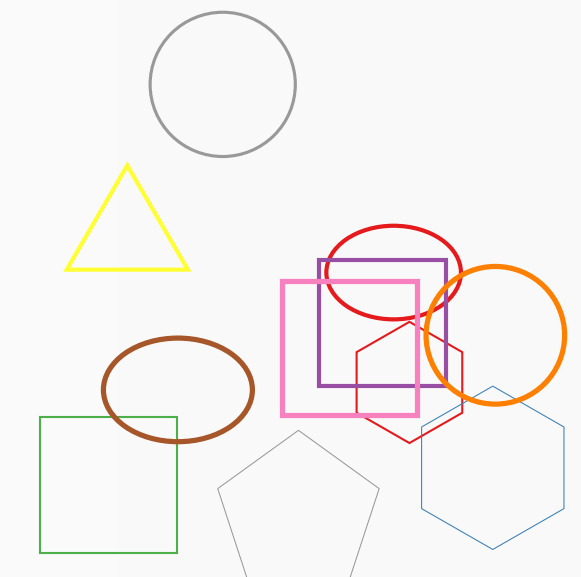[{"shape": "oval", "thickness": 2, "radius": 0.58, "center": [0.677, 0.527]}, {"shape": "hexagon", "thickness": 1, "radius": 0.52, "center": [0.704, 0.337]}, {"shape": "hexagon", "thickness": 0.5, "radius": 0.71, "center": [0.848, 0.189]}, {"shape": "square", "thickness": 1, "radius": 0.59, "center": [0.187, 0.16]}, {"shape": "square", "thickness": 2, "radius": 0.54, "center": [0.658, 0.44]}, {"shape": "circle", "thickness": 2.5, "radius": 0.6, "center": [0.852, 0.419]}, {"shape": "triangle", "thickness": 2, "radius": 0.6, "center": [0.219, 0.592]}, {"shape": "oval", "thickness": 2.5, "radius": 0.64, "center": [0.306, 0.324]}, {"shape": "square", "thickness": 2.5, "radius": 0.58, "center": [0.601, 0.397]}, {"shape": "pentagon", "thickness": 0.5, "radius": 0.73, "center": [0.513, 0.108]}, {"shape": "circle", "thickness": 1.5, "radius": 0.62, "center": [0.383, 0.853]}]